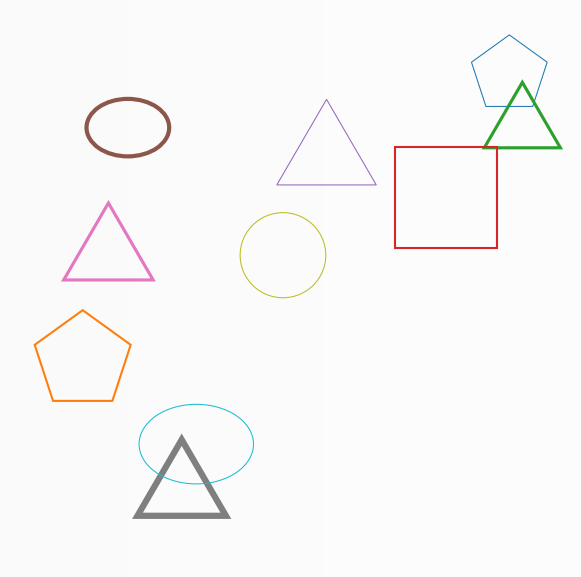[{"shape": "pentagon", "thickness": 0.5, "radius": 0.34, "center": [0.876, 0.87]}, {"shape": "pentagon", "thickness": 1, "radius": 0.43, "center": [0.142, 0.375]}, {"shape": "triangle", "thickness": 1.5, "radius": 0.38, "center": [0.899, 0.781]}, {"shape": "square", "thickness": 1, "radius": 0.44, "center": [0.768, 0.658]}, {"shape": "triangle", "thickness": 0.5, "radius": 0.49, "center": [0.562, 0.728]}, {"shape": "oval", "thickness": 2, "radius": 0.36, "center": [0.22, 0.778]}, {"shape": "triangle", "thickness": 1.5, "radius": 0.44, "center": [0.187, 0.559]}, {"shape": "triangle", "thickness": 3, "radius": 0.44, "center": [0.313, 0.15]}, {"shape": "circle", "thickness": 0.5, "radius": 0.37, "center": [0.487, 0.557]}, {"shape": "oval", "thickness": 0.5, "radius": 0.49, "center": [0.338, 0.23]}]